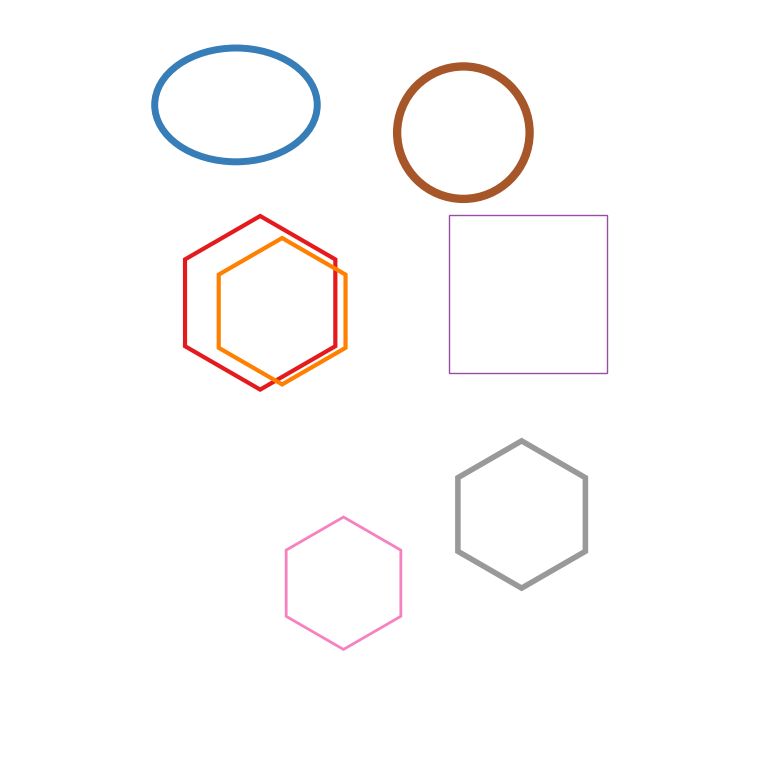[{"shape": "hexagon", "thickness": 1.5, "radius": 0.56, "center": [0.338, 0.607]}, {"shape": "oval", "thickness": 2.5, "radius": 0.53, "center": [0.306, 0.864]}, {"shape": "square", "thickness": 0.5, "radius": 0.51, "center": [0.685, 0.618]}, {"shape": "hexagon", "thickness": 1.5, "radius": 0.48, "center": [0.366, 0.596]}, {"shape": "circle", "thickness": 3, "radius": 0.43, "center": [0.602, 0.828]}, {"shape": "hexagon", "thickness": 1, "radius": 0.43, "center": [0.446, 0.243]}, {"shape": "hexagon", "thickness": 2, "radius": 0.48, "center": [0.677, 0.332]}]